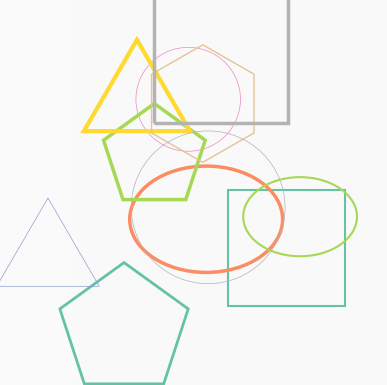[{"shape": "pentagon", "thickness": 2, "radius": 0.87, "center": [0.32, 0.144]}, {"shape": "square", "thickness": 1.5, "radius": 0.75, "center": [0.739, 0.355]}, {"shape": "oval", "thickness": 2.5, "radius": 0.99, "center": [0.532, 0.431]}, {"shape": "triangle", "thickness": 0.5, "radius": 0.76, "center": [0.124, 0.333]}, {"shape": "circle", "thickness": 0.5, "radius": 0.67, "center": [0.486, 0.742]}, {"shape": "pentagon", "thickness": 2.5, "radius": 0.69, "center": [0.398, 0.593]}, {"shape": "oval", "thickness": 1.5, "radius": 0.73, "center": [0.774, 0.437]}, {"shape": "triangle", "thickness": 3, "radius": 0.79, "center": [0.353, 0.738]}, {"shape": "hexagon", "thickness": 1, "radius": 0.76, "center": [0.523, 0.731]}, {"shape": "circle", "thickness": 0.5, "radius": 0.99, "center": [0.537, 0.462]}, {"shape": "square", "thickness": 2.5, "radius": 0.86, "center": [0.57, 0.854]}]